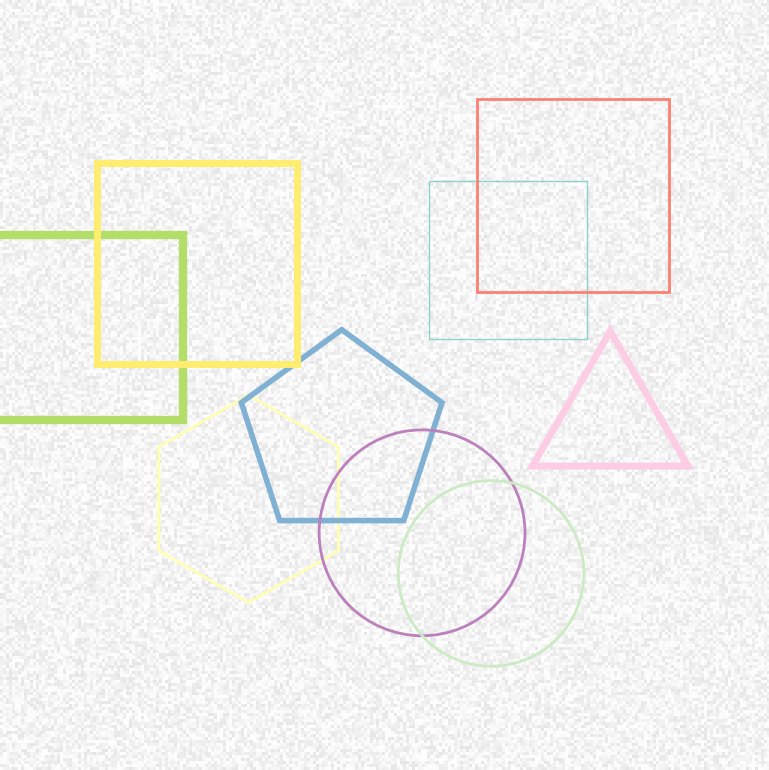[{"shape": "square", "thickness": 0.5, "radius": 0.51, "center": [0.659, 0.663]}, {"shape": "hexagon", "thickness": 1, "radius": 0.67, "center": [0.323, 0.352]}, {"shape": "square", "thickness": 1, "radius": 0.62, "center": [0.744, 0.746]}, {"shape": "pentagon", "thickness": 2, "radius": 0.69, "center": [0.444, 0.435]}, {"shape": "square", "thickness": 3, "radius": 0.6, "center": [0.118, 0.575]}, {"shape": "triangle", "thickness": 2.5, "radius": 0.58, "center": [0.793, 0.453]}, {"shape": "circle", "thickness": 1, "radius": 0.67, "center": [0.548, 0.308]}, {"shape": "circle", "thickness": 1, "radius": 0.6, "center": [0.638, 0.255]}, {"shape": "square", "thickness": 2.5, "radius": 0.65, "center": [0.256, 0.657]}]